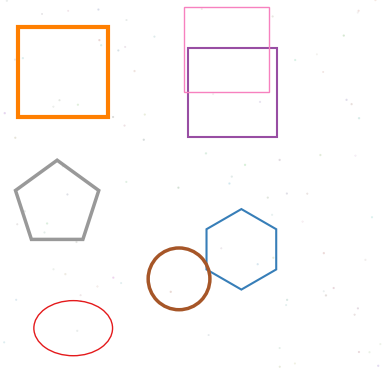[{"shape": "oval", "thickness": 1, "radius": 0.51, "center": [0.19, 0.148]}, {"shape": "hexagon", "thickness": 1.5, "radius": 0.52, "center": [0.627, 0.352]}, {"shape": "square", "thickness": 1.5, "radius": 0.58, "center": [0.604, 0.759]}, {"shape": "square", "thickness": 3, "radius": 0.58, "center": [0.164, 0.813]}, {"shape": "circle", "thickness": 2.5, "radius": 0.4, "center": [0.465, 0.276]}, {"shape": "square", "thickness": 1, "radius": 0.55, "center": [0.588, 0.872]}, {"shape": "pentagon", "thickness": 2.5, "radius": 0.57, "center": [0.148, 0.47]}]